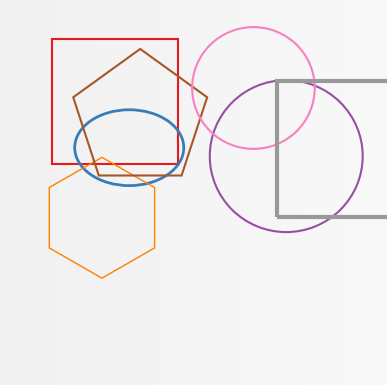[{"shape": "square", "thickness": 1.5, "radius": 0.81, "center": [0.298, 0.736]}, {"shape": "oval", "thickness": 2, "radius": 0.7, "center": [0.333, 0.616]}, {"shape": "circle", "thickness": 1.5, "radius": 0.99, "center": [0.739, 0.594]}, {"shape": "hexagon", "thickness": 1, "radius": 0.78, "center": [0.263, 0.434]}, {"shape": "pentagon", "thickness": 1.5, "radius": 0.91, "center": [0.362, 0.691]}, {"shape": "circle", "thickness": 1.5, "radius": 0.79, "center": [0.654, 0.771]}, {"shape": "square", "thickness": 3, "radius": 0.88, "center": [0.891, 0.614]}]